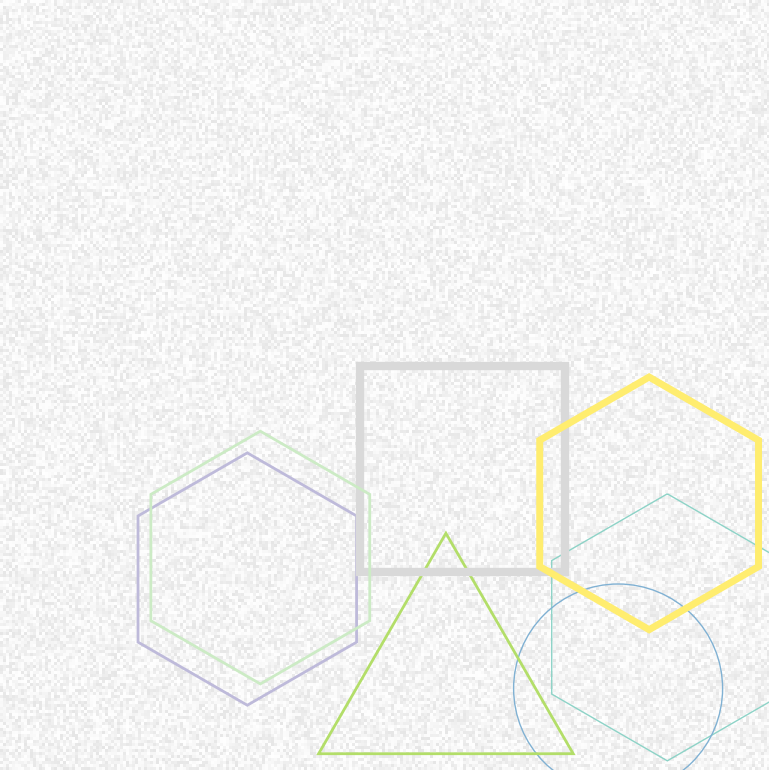[{"shape": "hexagon", "thickness": 0.5, "radius": 0.87, "center": [0.867, 0.185]}, {"shape": "hexagon", "thickness": 1, "radius": 0.82, "center": [0.321, 0.248]}, {"shape": "circle", "thickness": 0.5, "radius": 0.68, "center": [0.803, 0.106]}, {"shape": "triangle", "thickness": 1, "radius": 0.95, "center": [0.579, 0.117]}, {"shape": "square", "thickness": 3, "radius": 0.67, "center": [0.601, 0.391]}, {"shape": "hexagon", "thickness": 1, "radius": 0.82, "center": [0.338, 0.276]}, {"shape": "hexagon", "thickness": 2.5, "radius": 0.82, "center": [0.843, 0.346]}]